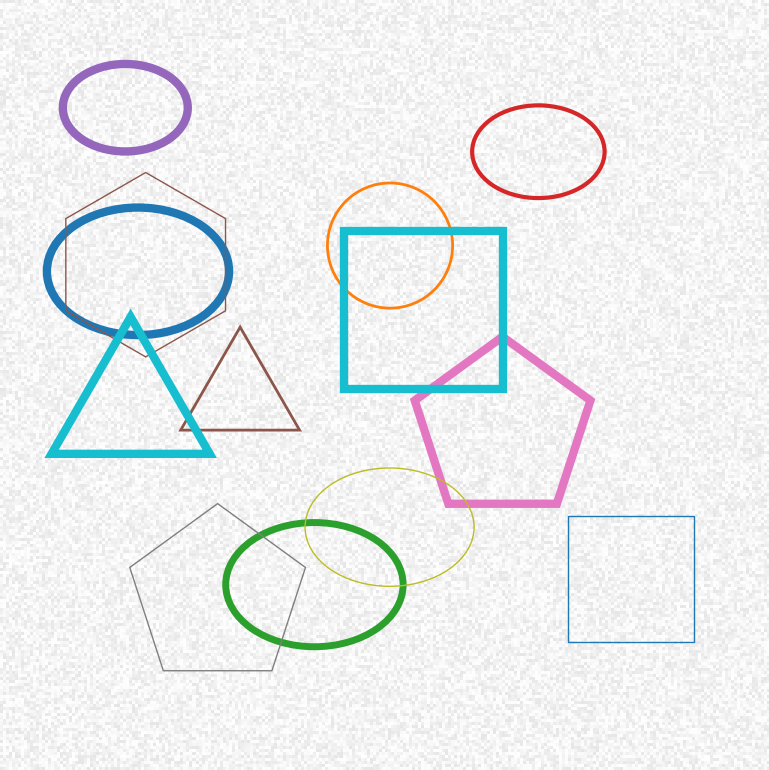[{"shape": "oval", "thickness": 3, "radius": 0.59, "center": [0.179, 0.648]}, {"shape": "square", "thickness": 0.5, "radius": 0.41, "center": [0.819, 0.248]}, {"shape": "circle", "thickness": 1, "radius": 0.41, "center": [0.507, 0.681]}, {"shape": "oval", "thickness": 2.5, "radius": 0.58, "center": [0.408, 0.241]}, {"shape": "oval", "thickness": 1.5, "radius": 0.43, "center": [0.699, 0.803]}, {"shape": "oval", "thickness": 3, "radius": 0.41, "center": [0.163, 0.86]}, {"shape": "hexagon", "thickness": 0.5, "radius": 0.6, "center": [0.189, 0.656]}, {"shape": "triangle", "thickness": 1, "radius": 0.45, "center": [0.312, 0.486]}, {"shape": "pentagon", "thickness": 3, "radius": 0.6, "center": [0.653, 0.443]}, {"shape": "pentagon", "thickness": 0.5, "radius": 0.6, "center": [0.283, 0.226]}, {"shape": "oval", "thickness": 0.5, "radius": 0.55, "center": [0.506, 0.315]}, {"shape": "square", "thickness": 3, "radius": 0.52, "center": [0.55, 0.598]}, {"shape": "triangle", "thickness": 3, "radius": 0.59, "center": [0.17, 0.47]}]